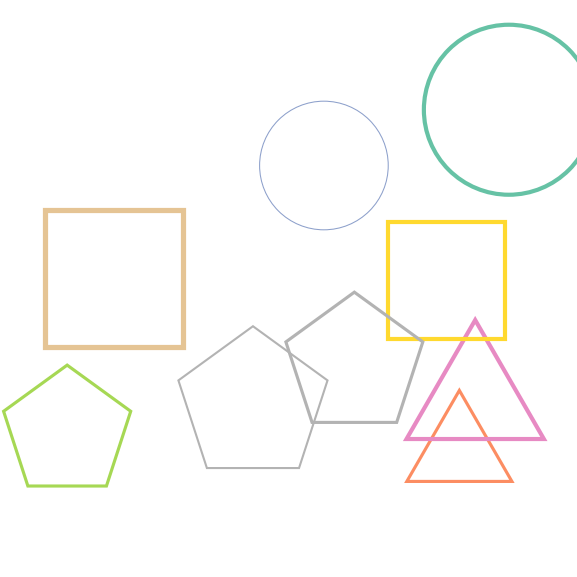[{"shape": "circle", "thickness": 2, "radius": 0.74, "center": [0.881, 0.809]}, {"shape": "triangle", "thickness": 1.5, "radius": 0.53, "center": [0.795, 0.218]}, {"shape": "circle", "thickness": 0.5, "radius": 0.56, "center": [0.561, 0.713]}, {"shape": "triangle", "thickness": 2, "radius": 0.69, "center": [0.823, 0.308]}, {"shape": "pentagon", "thickness": 1.5, "radius": 0.58, "center": [0.116, 0.251]}, {"shape": "square", "thickness": 2, "radius": 0.51, "center": [0.773, 0.514]}, {"shape": "square", "thickness": 2.5, "radius": 0.6, "center": [0.197, 0.517]}, {"shape": "pentagon", "thickness": 1.5, "radius": 0.62, "center": [0.614, 0.369]}, {"shape": "pentagon", "thickness": 1, "radius": 0.68, "center": [0.438, 0.298]}]